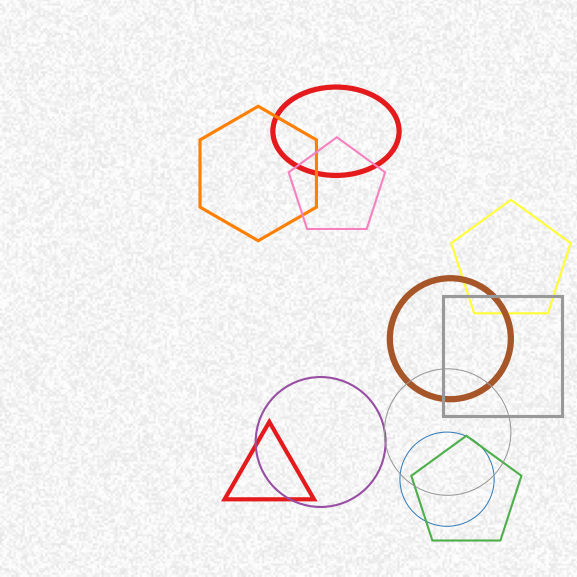[{"shape": "triangle", "thickness": 2, "radius": 0.45, "center": [0.466, 0.179]}, {"shape": "oval", "thickness": 2.5, "radius": 0.55, "center": [0.582, 0.772]}, {"shape": "circle", "thickness": 0.5, "radius": 0.41, "center": [0.774, 0.169]}, {"shape": "pentagon", "thickness": 1, "radius": 0.5, "center": [0.808, 0.144]}, {"shape": "circle", "thickness": 1, "radius": 0.56, "center": [0.555, 0.234]}, {"shape": "hexagon", "thickness": 1.5, "radius": 0.58, "center": [0.447, 0.699]}, {"shape": "pentagon", "thickness": 1, "radius": 0.54, "center": [0.885, 0.545]}, {"shape": "circle", "thickness": 3, "radius": 0.52, "center": [0.78, 0.413]}, {"shape": "pentagon", "thickness": 1, "radius": 0.44, "center": [0.583, 0.674]}, {"shape": "square", "thickness": 1.5, "radius": 0.52, "center": [0.87, 0.383]}, {"shape": "circle", "thickness": 0.5, "radius": 0.55, "center": [0.775, 0.251]}]